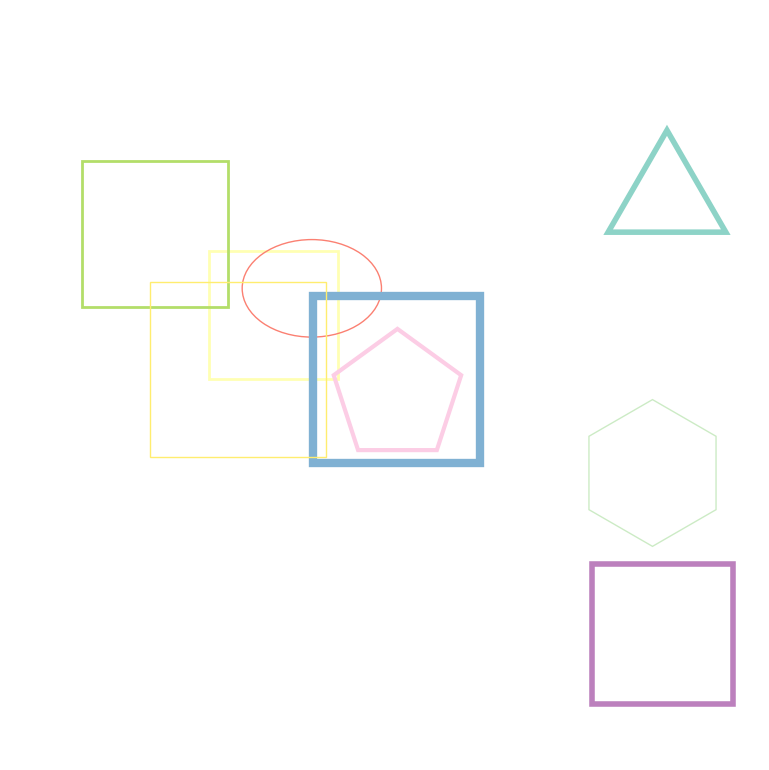[{"shape": "triangle", "thickness": 2, "radius": 0.44, "center": [0.866, 0.743]}, {"shape": "square", "thickness": 1, "radius": 0.42, "center": [0.355, 0.591]}, {"shape": "oval", "thickness": 0.5, "radius": 0.45, "center": [0.405, 0.626]}, {"shape": "square", "thickness": 3, "radius": 0.54, "center": [0.515, 0.507]}, {"shape": "square", "thickness": 1, "radius": 0.47, "center": [0.202, 0.697]}, {"shape": "pentagon", "thickness": 1.5, "radius": 0.44, "center": [0.516, 0.486]}, {"shape": "square", "thickness": 2, "radius": 0.46, "center": [0.86, 0.177]}, {"shape": "hexagon", "thickness": 0.5, "radius": 0.48, "center": [0.847, 0.386]}, {"shape": "square", "thickness": 0.5, "radius": 0.57, "center": [0.309, 0.52]}]